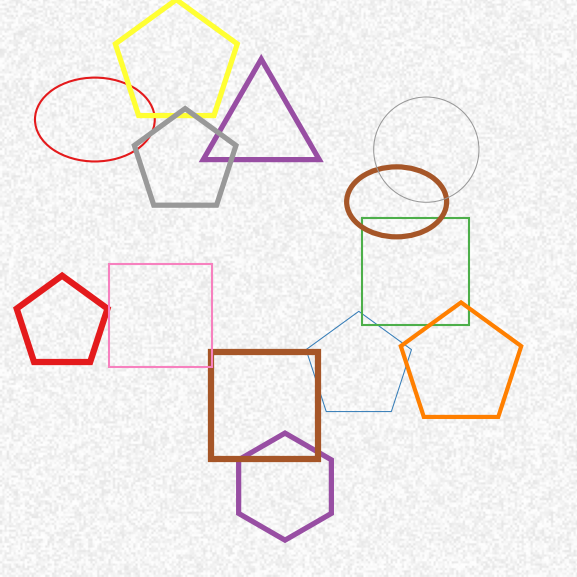[{"shape": "oval", "thickness": 1, "radius": 0.52, "center": [0.164, 0.792]}, {"shape": "pentagon", "thickness": 3, "radius": 0.41, "center": [0.108, 0.439]}, {"shape": "pentagon", "thickness": 0.5, "radius": 0.48, "center": [0.621, 0.364]}, {"shape": "square", "thickness": 1, "radius": 0.46, "center": [0.72, 0.529]}, {"shape": "triangle", "thickness": 2.5, "radius": 0.58, "center": [0.452, 0.781]}, {"shape": "hexagon", "thickness": 2.5, "radius": 0.46, "center": [0.494, 0.156]}, {"shape": "pentagon", "thickness": 2, "radius": 0.55, "center": [0.798, 0.366]}, {"shape": "pentagon", "thickness": 2.5, "radius": 0.55, "center": [0.305, 0.889]}, {"shape": "oval", "thickness": 2.5, "radius": 0.43, "center": [0.687, 0.65]}, {"shape": "square", "thickness": 3, "radius": 0.46, "center": [0.458, 0.298]}, {"shape": "square", "thickness": 1, "radius": 0.45, "center": [0.278, 0.453]}, {"shape": "pentagon", "thickness": 2.5, "radius": 0.46, "center": [0.321, 0.719]}, {"shape": "circle", "thickness": 0.5, "radius": 0.46, "center": [0.738, 0.74]}]